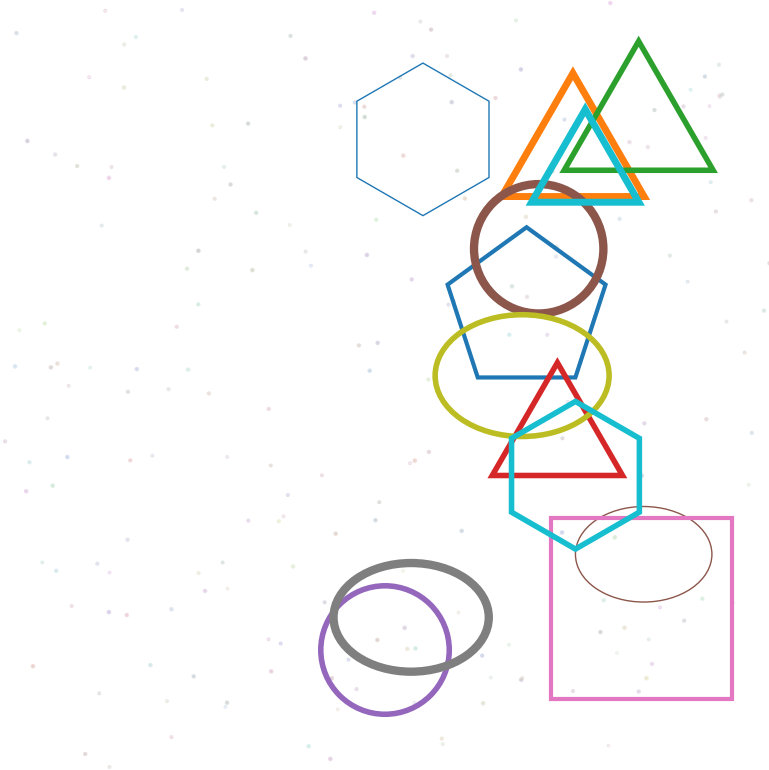[{"shape": "pentagon", "thickness": 1.5, "radius": 0.54, "center": [0.684, 0.597]}, {"shape": "hexagon", "thickness": 0.5, "radius": 0.5, "center": [0.549, 0.819]}, {"shape": "triangle", "thickness": 2.5, "radius": 0.53, "center": [0.744, 0.798]}, {"shape": "triangle", "thickness": 2, "radius": 0.56, "center": [0.829, 0.835]}, {"shape": "triangle", "thickness": 2, "radius": 0.49, "center": [0.724, 0.431]}, {"shape": "circle", "thickness": 2, "radius": 0.42, "center": [0.5, 0.156]}, {"shape": "oval", "thickness": 0.5, "radius": 0.44, "center": [0.836, 0.28]}, {"shape": "circle", "thickness": 3, "radius": 0.42, "center": [0.7, 0.677]}, {"shape": "square", "thickness": 1.5, "radius": 0.59, "center": [0.834, 0.21]}, {"shape": "oval", "thickness": 3, "radius": 0.5, "center": [0.534, 0.198]}, {"shape": "oval", "thickness": 2, "radius": 0.56, "center": [0.678, 0.512]}, {"shape": "hexagon", "thickness": 2, "radius": 0.48, "center": [0.747, 0.383]}, {"shape": "triangle", "thickness": 2.5, "radius": 0.4, "center": [0.76, 0.778]}]